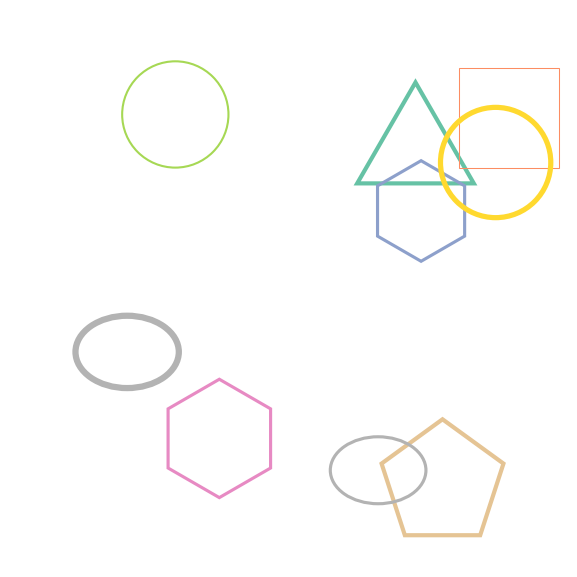[{"shape": "triangle", "thickness": 2, "radius": 0.58, "center": [0.719, 0.74]}, {"shape": "square", "thickness": 0.5, "radius": 0.43, "center": [0.882, 0.795]}, {"shape": "hexagon", "thickness": 1.5, "radius": 0.44, "center": [0.729, 0.634]}, {"shape": "hexagon", "thickness": 1.5, "radius": 0.51, "center": [0.38, 0.24]}, {"shape": "circle", "thickness": 1, "radius": 0.46, "center": [0.304, 0.801]}, {"shape": "circle", "thickness": 2.5, "radius": 0.48, "center": [0.858, 0.718]}, {"shape": "pentagon", "thickness": 2, "radius": 0.55, "center": [0.766, 0.162]}, {"shape": "oval", "thickness": 3, "radius": 0.45, "center": [0.22, 0.39]}, {"shape": "oval", "thickness": 1.5, "radius": 0.41, "center": [0.655, 0.185]}]